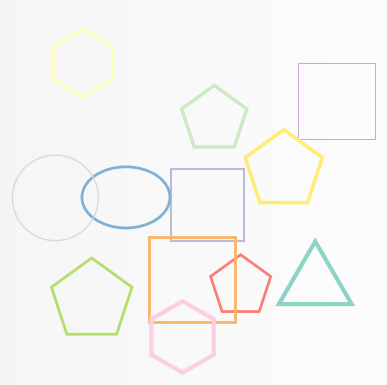[{"shape": "triangle", "thickness": 3, "radius": 0.54, "center": [0.814, 0.264]}, {"shape": "hexagon", "thickness": 2, "radius": 0.44, "center": [0.214, 0.836]}, {"shape": "square", "thickness": 1.5, "radius": 0.47, "center": [0.536, 0.468]}, {"shape": "pentagon", "thickness": 2, "radius": 0.41, "center": [0.621, 0.257]}, {"shape": "oval", "thickness": 2, "radius": 0.57, "center": [0.325, 0.487]}, {"shape": "square", "thickness": 2, "radius": 0.55, "center": [0.495, 0.275]}, {"shape": "pentagon", "thickness": 2, "radius": 0.55, "center": [0.237, 0.22]}, {"shape": "hexagon", "thickness": 3, "radius": 0.46, "center": [0.471, 0.125]}, {"shape": "circle", "thickness": 1, "radius": 0.56, "center": [0.143, 0.486]}, {"shape": "square", "thickness": 0.5, "radius": 0.49, "center": [0.868, 0.738]}, {"shape": "pentagon", "thickness": 2.5, "radius": 0.44, "center": [0.553, 0.69]}, {"shape": "pentagon", "thickness": 2.5, "radius": 0.52, "center": [0.732, 0.558]}]